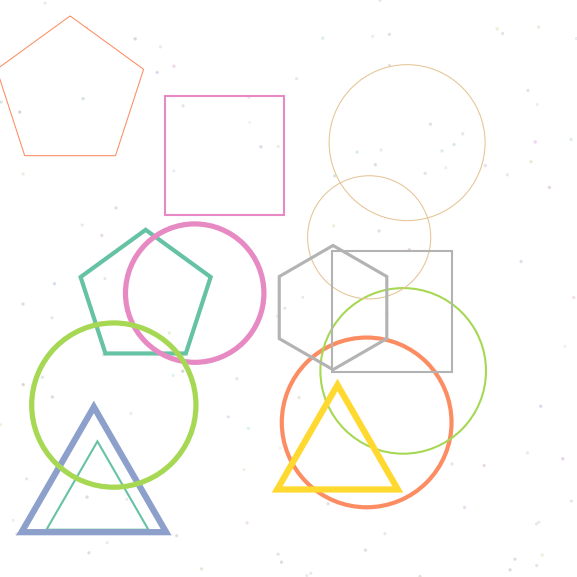[{"shape": "triangle", "thickness": 1, "radius": 0.51, "center": [0.169, 0.133]}, {"shape": "pentagon", "thickness": 2, "radius": 0.59, "center": [0.252, 0.483]}, {"shape": "pentagon", "thickness": 0.5, "radius": 0.67, "center": [0.121, 0.838]}, {"shape": "circle", "thickness": 2, "radius": 0.73, "center": [0.635, 0.268]}, {"shape": "triangle", "thickness": 3, "radius": 0.72, "center": [0.163, 0.15]}, {"shape": "square", "thickness": 1, "radius": 0.52, "center": [0.389, 0.729]}, {"shape": "circle", "thickness": 2.5, "radius": 0.6, "center": [0.337, 0.492]}, {"shape": "circle", "thickness": 1, "radius": 0.72, "center": [0.698, 0.357]}, {"shape": "circle", "thickness": 2.5, "radius": 0.71, "center": [0.197, 0.298]}, {"shape": "triangle", "thickness": 3, "radius": 0.6, "center": [0.584, 0.212]}, {"shape": "circle", "thickness": 0.5, "radius": 0.53, "center": [0.639, 0.588]}, {"shape": "circle", "thickness": 0.5, "radius": 0.68, "center": [0.705, 0.752]}, {"shape": "hexagon", "thickness": 1.5, "radius": 0.54, "center": [0.577, 0.467]}, {"shape": "square", "thickness": 1, "radius": 0.52, "center": [0.679, 0.46]}]